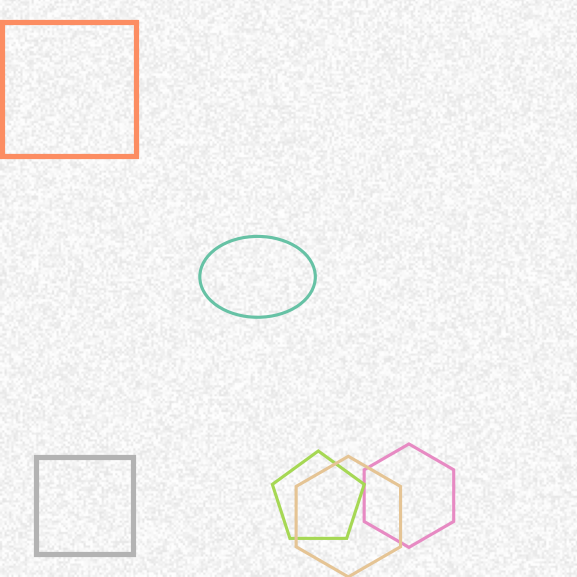[{"shape": "oval", "thickness": 1.5, "radius": 0.5, "center": [0.446, 0.52]}, {"shape": "square", "thickness": 2.5, "radius": 0.58, "center": [0.12, 0.845]}, {"shape": "hexagon", "thickness": 1.5, "radius": 0.45, "center": [0.708, 0.141]}, {"shape": "pentagon", "thickness": 1.5, "radius": 0.42, "center": [0.551, 0.135]}, {"shape": "hexagon", "thickness": 1.5, "radius": 0.52, "center": [0.603, 0.105]}, {"shape": "square", "thickness": 2.5, "radius": 0.42, "center": [0.146, 0.124]}]